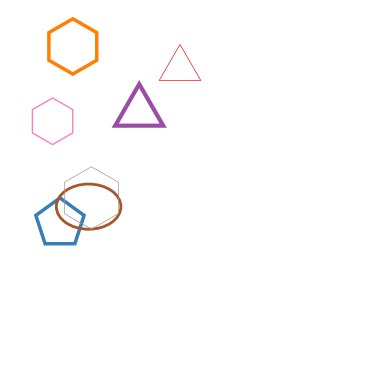[{"shape": "triangle", "thickness": 0.5, "radius": 0.31, "center": [0.467, 0.822]}, {"shape": "pentagon", "thickness": 2.5, "radius": 0.33, "center": [0.156, 0.42]}, {"shape": "triangle", "thickness": 3, "radius": 0.36, "center": [0.362, 0.71]}, {"shape": "hexagon", "thickness": 2.5, "radius": 0.36, "center": [0.189, 0.879]}, {"shape": "oval", "thickness": 2, "radius": 0.42, "center": [0.23, 0.463]}, {"shape": "hexagon", "thickness": 1, "radius": 0.3, "center": [0.137, 0.685]}, {"shape": "hexagon", "thickness": 0.5, "radius": 0.41, "center": [0.237, 0.486]}]